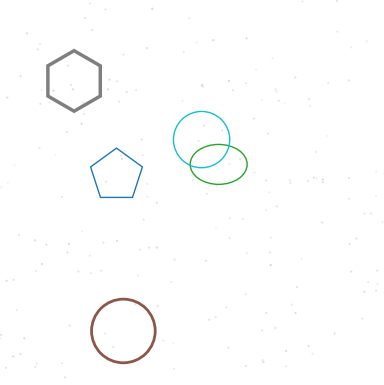[{"shape": "pentagon", "thickness": 1, "radius": 0.35, "center": [0.303, 0.545]}, {"shape": "oval", "thickness": 1, "radius": 0.37, "center": [0.568, 0.573]}, {"shape": "circle", "thickness": 2, "radius": 0.41, "center": [0.32, 0.14]}, {"shape": "hexagon", "thickness": 2.5, "radius": 0.39, "center": [0.192, 0.79]}, {"shape": "circle", "thickness": 1, "radius": 0.37, "center": [0.524, 0.637]}]